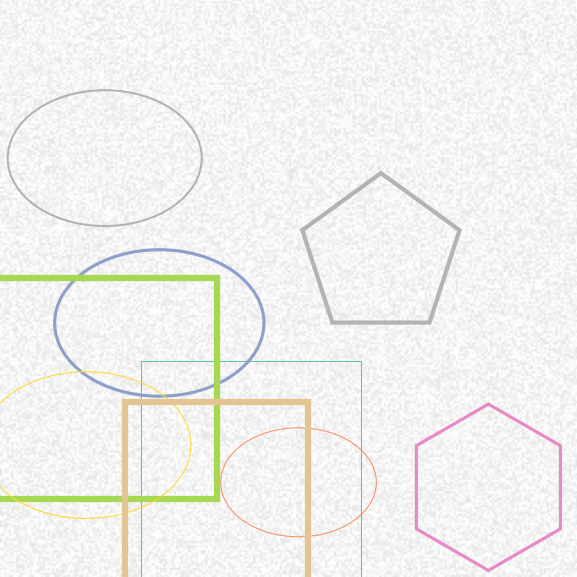[{"shape": "square", "thickness": 0.5, "radius": 0.95, "center": [0.434, 0.183]}, {"shape": "oval", "thickness": 0.5, "radius": 0.67, "center": [0.517, 0.164]}, {"shape": "oval", "thickness": 1.5, "radius": 0.91, "center": [0.276, 0.44]}, {"shape": "hexagon", "thickness": 1.5, "radius": 0.72, "center": [0.846, 0.155]}, {"shape": "square", "thickness": 3, "radius": 0.96, "center": [0.184, 0.327]}, {"shape": "oval", "thickness": 0.5, "radius": 0.91, "center": [0.149, 0.228]}, {"shape": "square", "thickness": 3, "radius": 0.79, "center": [0.374, 0.145]}, {"shape": "oval", "thickness": 1, "radius": 0.84, "center": [0.181, 0.725]}, {"shape": "pentagon", "thickness": 2, "radius": 0.72, "center": [0.66, 0.556]}]